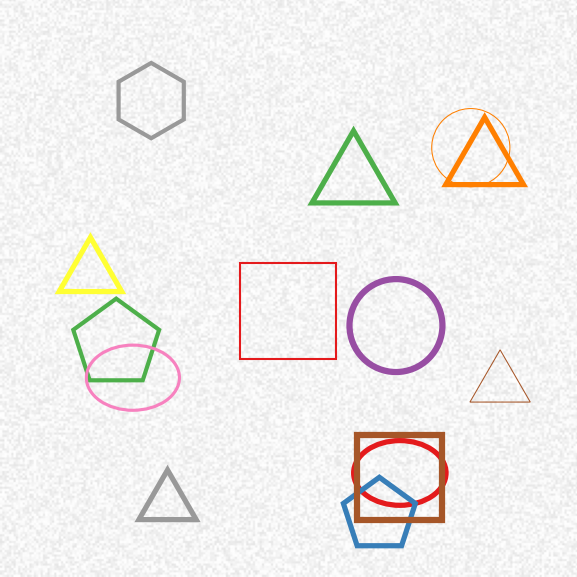[{"shape": "oval", "thickness": 2.5, "radius": 0.4, "center": [0.692, 0.18]}, {"shape": "square", "thickness": 1, "radius": 0.41, "center": [0.499, 0.46]}, {"shape": "pentagon", "thickness": 2.5, "radius": 0.33, "center": [0.657, 0.107]}, {"shape": "pentagon", "thickness": 2, "radius": 0.39, "center": [0.201, 0.404]}, {"shape": "triangle", "thickness": 2.5, "radius": 0.42, "center": [0.612, 0.689]}, {"shape": "circle", "thickness": 3, "radius": 0.4, "center": [0.686, 0.435]}, {"shape": "circle", "thickness": 0.5, "radius": 0.34, "center": [0.815, 0.743]}, {"shape": "triangle", "thickness": 2.5, "radius": 0.39, "center": [0.839, 0.718]}, {"shape": "triangle", "thickness": 2.5, "radius": 0.31, "center": [0.157, 0.526]}, {"shape": "triangle", "thickness": 0.5, "radius": 0.3, "center": [0.866, 0.333]}, {"shape": "square", "thickness": 3, "radius": 0.37, "center": [0.692, 0.172]}, {"shape": "oval", "thickness": 1.5, "radius": 0.4, "center": [0.23, 0.345]}, {"shape": "hexagon", "thickness": 2, "radius": 0.33, "center": [0.262, 0.825]}, {"shape": "triangle", "thickness": 2.5, "radius": 0.29, "center": [0.29, 0.128]}]